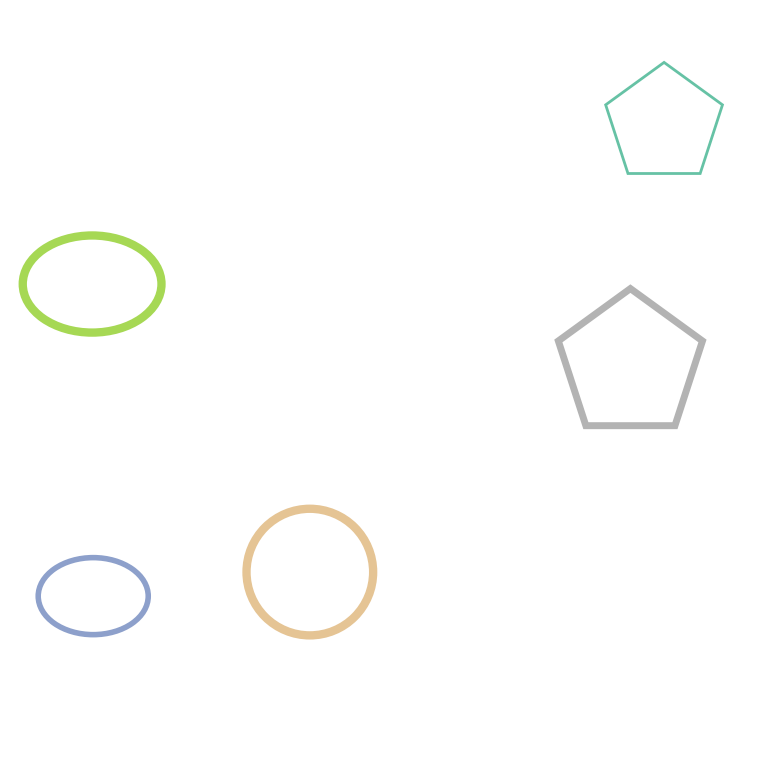[{"shape": "pentagon", "thickness": 1, "radius": 0.4, "center": [0.862, 0.839]}, {"shape": "oval", "thickness": 2, "radius": 0.36, "center": [0.121, 0.226]}, {"shape": "oval", "thickness": 3, "radius": 0.45, "center": [0.12, 0.631]}, {"shape": "circle", "thickness": 3, "radius": 0.41, "center": [0.402, 0.257]}, {"shape": "pentagon", "thickness": 2.5, "radius": 0.49, "center": [0.819, 0.527]}]